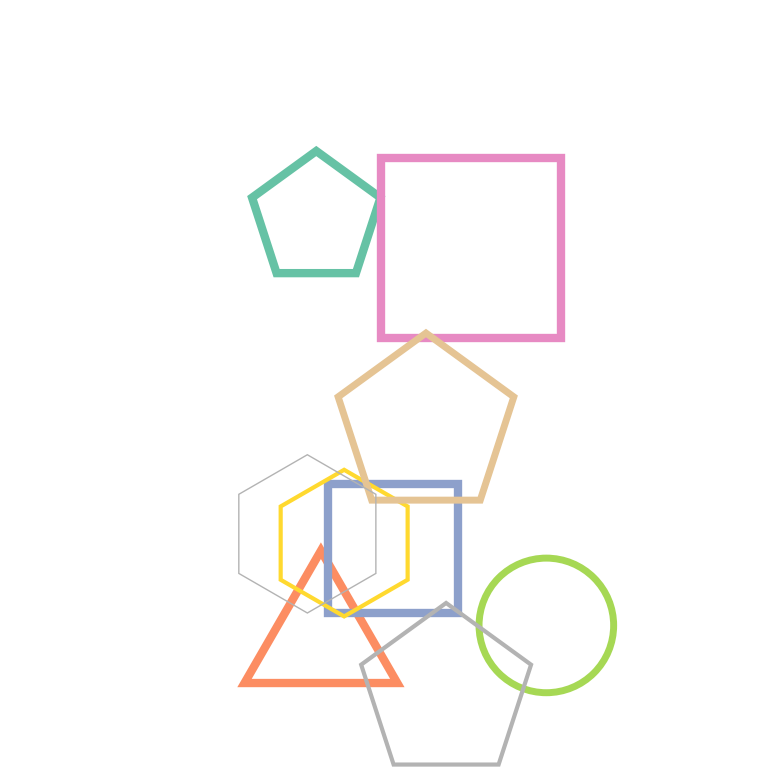[{"shape": "pentagon", "thickness": 3, "radius": 0.44, "center": [0.411, 0.716]}, {"shape": "triangle", "thickness": 3, "radius": 0.57, "center": [0.417, 0.17]}, {"shape": "square", "thickness": 3, "radius": 0.42, "center": [0.51, 0.287]}, {"shape": "square", "thickness": 3, "radius": 0.59, "center": [0.611, 0.678]}, {"shape": "circle", "thickness": 2.5, "radius": 0.44, "center": [0.71, 0.188]}, {"shape": "hexagon", "thickness": 1.5, "radius": 0.48, "center": [0.447, 0.295]}, {"shape": "pentagon", "thickness": 2.5, "radius": 0.6, "center": [0.553, 0.448]}, {"shape": "hexagon", "thickness": 0.5, "radius": 0.51, "center": [0.399, 0.307]}, {"shape": "pentagon", "thickness": 1.5, "radius": 0.58, "center": [0.579, 0.101]}]